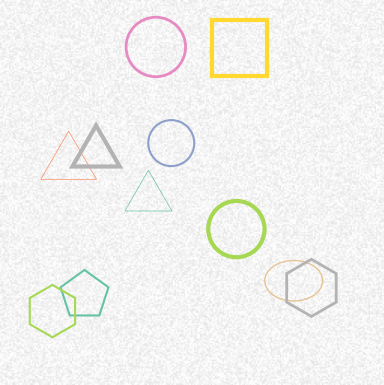[{"shape": "pentagon", "thickness": 1.5, "radius": 0.33, "center": [0.22, 0.234]}, {"shape": "triangle", "thickness": 0.5, "radius": 0.35, "center": [0.385, 0.487]}, {"shape": "triangle", "thickness": 0.5, "radius": 0.42, "center": [0.178, 0.576]}, {"shape": "circle", "thickness": 1.5, "radius": 0.3, "center": [0.445, 0.628]}, {"shape": "circle", "thickness": 2, "radius": 0.39, "center": [0.405, 0.878]}, {"shape": "hexagon", "thickness": 1.5, "radius": 0.34, "center": [0.136, 0.192]}, {"shape": "circle", "thickness": 3, "radius": 0.37, "center": [0.614, 0.405]}, {"shape": "square", "thickness": 3, "radius": 0.36, "center": [0.622, 0.875]}, {"shape": "oval", "thickness": 1, "radius": 0.38, "center": [0.763, 0.271]}, {"shape": "hexagon", "thickness": 2, "radius": 0.37, "center": [0.809, 0.252]}, {"shape": "triangle", "thickness": 3, "radius": 0.35, "center": [0.25, 0.603]}]